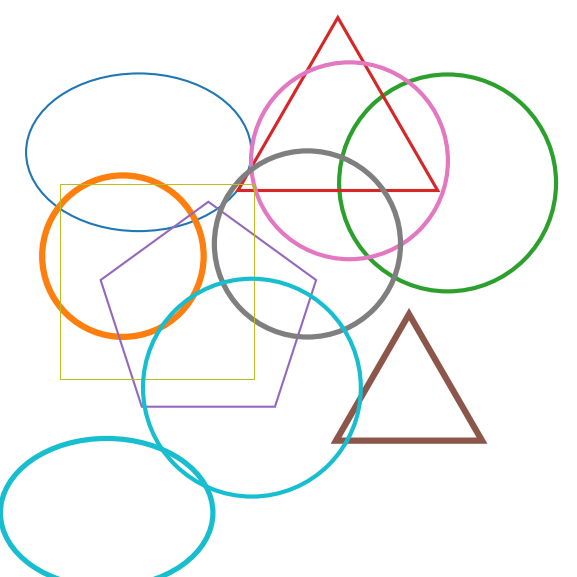[{"shape": "oval", "thickness": 1, "radius": 0.98, "center": [0.24, 0.735]}, {"shape": "circle", "thickness": 3, "radius": 0.7, "center": [0.213, 0.556]}, {"shape": "circle", "thickness": 2, "radius": 0.94, "center": [0.775, 0.682]}, {"shape": "triangle", "thickness": 1.5, "radius": 1.0, "center": [0.585, 0.769]}, {"shape": "pentagon", "thickness": 1, "radius": 0.98, "center": [0.361, 0.454]}, {"shape": "triangle", "thickness": 3, "radius": 0.73, "center": [0.708, 0.309]}, {"shape": "circle", "thickness": 2, "radius": 0.85, "center": [0.605, 0.721]}, {"shape": "circle", "thickness": 2.5, "radius": 0.81, "center": [0.532, 0.577]}, {"shape": "square", "thickness": 0.5, "radius": 0.84, "center": [0.272, 0.512]}, {"shape": "oval", "thickness": 2.5, "radius": 0.92, "center": [0.185, 0.111]}, {"shape": "circle", "thickness": 2, "radius": 0.94, "center": [0.436, 0.328]}]